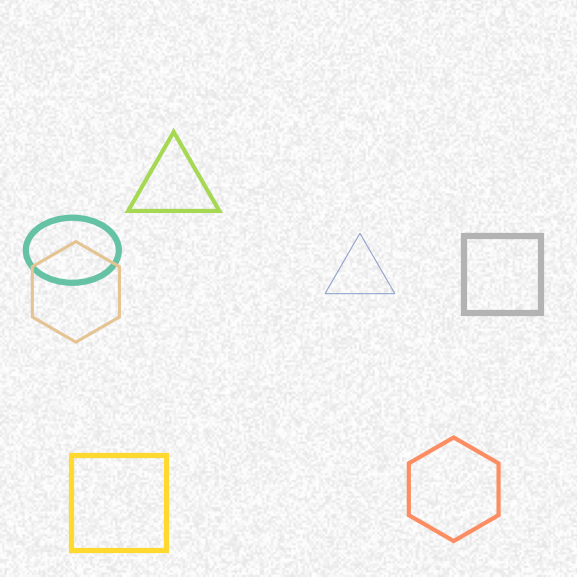[{"shape": "oval", "thickness": 3, "radius": 0.4, "center": [0.125, 0.566]}, {"shape": "hexagon", "thickness": 2, "radius": 0.45, "center": [0.786, 0.152]}, {"shape": "triangle", "thickness": 0.5, "radius": 0.35, "center": [0.623, 0.525]}, {"shape": "triangle", "thickness": 2, "radius": 0.46, "center": [0.301, 0.679]}, {"shape": "square", "thickness": 2.5, "radius": 0.41, "center": [0.205, 0.129]}, {"shape": "hexagon", "thickness": 1.5, "radius": 0.44, "center": [0.131, 0.494]}, {"shape": "square", "thickness": 3, "radius": 0.33, "center": [0.87, 0.525]}]